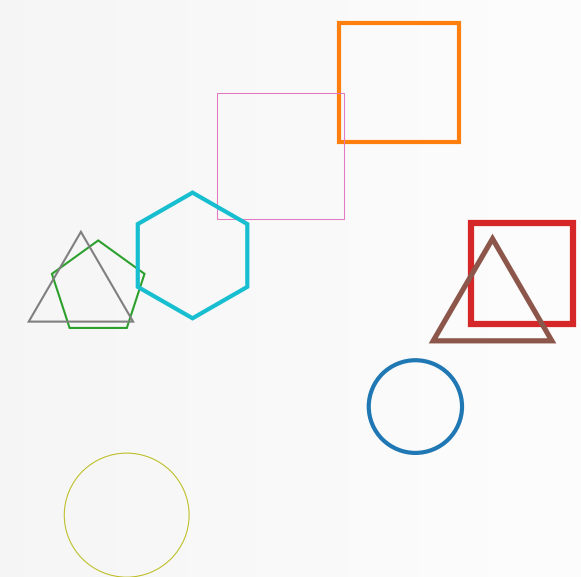[{"shape": "circle", "thickness": 2, "radius": 0.4, "center": [0.715, 0.295]}, {"shape": "square", "thickness": 2, "radius": 0.52, "center": [0.686, 0.856]}, {"shape": "pentagon", "thickness": 1, "radius": 0.42, "center": [0.169, 0.499]}, {"shape": "square", "thickness": 3, "radius": 0.44, "center": [0.898, 0.525]}, {"shape": "triangle", "thickness": 2.5, "radius": 0.59, "center": [0.847, 0.468]}, {"shape": "square", "thickness": 0.5, "radius": 0.55, "center": [0.482, 0.729]}, {"shape": "triangle", "thickness": 1, "radius": 0.52, "center": [0.139, 0.494]}, {"shape": "circle", "thickness": 0.5, "radius": 0.54, "center": [0.218, 0.107]}, {"shape": "hexagon", "thickness": 2, "radius": 0.54, "center": [0.331, 0.557]}]